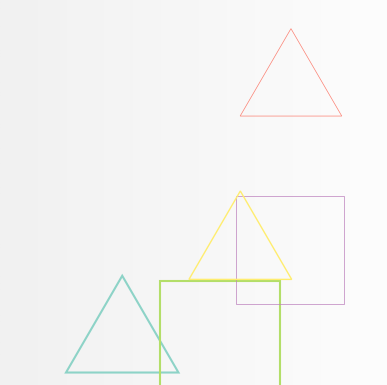[{"shape": "triangle", "thickness": 1.5, "radius": 0.84, "center": [0.315, 0.116]}, {"shape": "triangle", "thickness": 0.5, "radius": 0.76, "center": [0.751, 0.774]}, {"shape": "square", "thickness": 1.5, "radius": 0.78, "center": [0.568, 0.115]}, {"shape": "square", "thickness": 0.5, "radius": 0.7, "center": [0.748, 0.35]}, {"shape": "triangle", "thickness": 1, "radius": 0.77, "center": [0.62, 0.351]}]